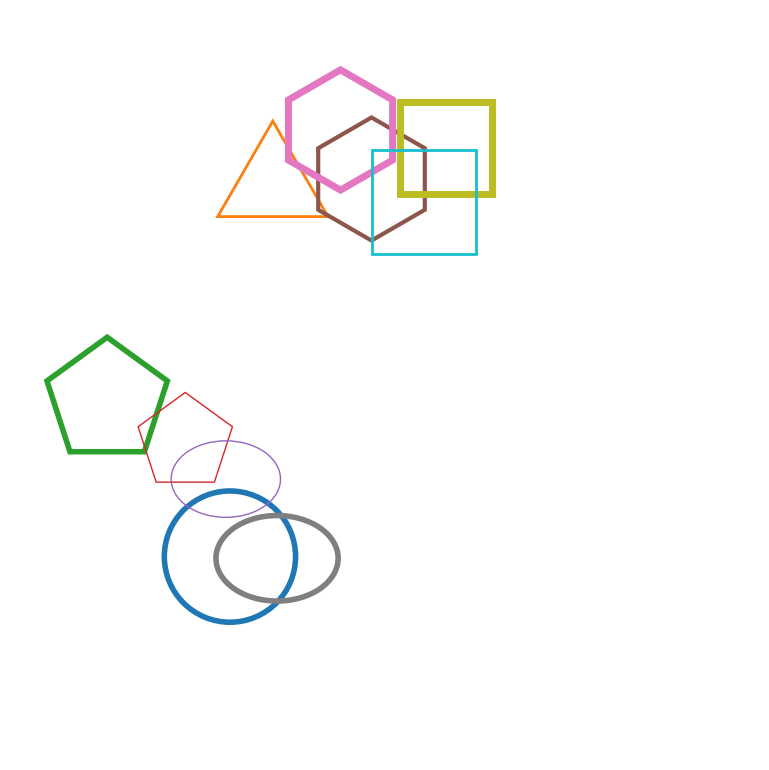[{"shape": "circle", "thickness": 2, "radius": 0.43, "center": [0.299, 0.277]}, {"shape": "triangle", "thickness": 1, "radius": 0.41, "center": [0.354, 0.76]}, {"shape": "pentagon", "thickness": 2, "radius": 0.41, "center": [0.139, 0.48]}, {"shape": "pentagon", "thickness": 0.5, "radius": 0.32, "center": [0.241, 0.426]}, {"shape": "oval", "thickness": 0.5, "radius": 0.36, "center": [0.293, 0.378]}, {"shape": "hexagon", "thickness": 1.5, "radius": 0.4, "center": [0.482, 0.768]}, {"shape": "hexagon", "thickness": 2.5, "radius": 0.39, "center": [0.442, 0.831]}, {"shape": "oval", "thickness": 2, "radius": 0.4, "center": [0.36, 0.275]}, {"shape": "square", "thickness": 2.5, "radius": 0.3, "center": [0.58, 0.808]}, {"shape": "square", "thickness": 1, "radius": 0.34, "center": [0.551, 0.738]}]